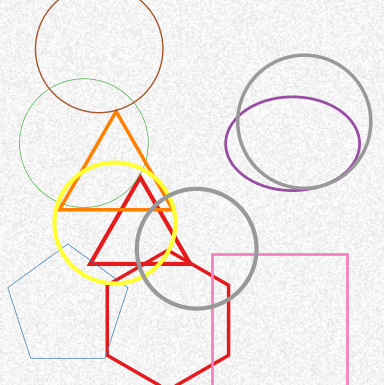[{"shape": "hexagon", "thickness": 2.5, "radius": 0.91, "center": [0.436, 0.168]}, {"shape": "triangle", "thickness": 3, "radius": 0.75, "center": [0.364, 0.389]}, {"shape": "pentagon", "thickness": 0.5, "radius": 0.82, "center": [0.176, 0.202]}, {"shape": "circle", "thickness": 0.5, "radius": 0.84, "center": [0.218, 0.628]}, {"shape": "oval", "thickness": 2, "radius": 0.87, "center": [0.76, 0.627]}, {"shape": "triangle", "thickness": 2.5, "radius": 0.85, "center": [0.302, 0.54]}, {"shape": "circle", "thickness": 3, "radius": 0.79, "center": [0.298, 0.421]}, {"shape": "circle", "thickness": 1, "radius": 0.83, "center": [0.258, 0.873]}, {"shape": "square", "thickness": 2, "radius": 0.88, "center": [0.727, 0.164]}, {"shape": "circle", "thickness": 2.5, "radius": 0.86, "center": [0.79, 0.684]}, {"shape": "circle", "thickness": 3, "radius": 0.78, "center": [0.511, 0.354]}]